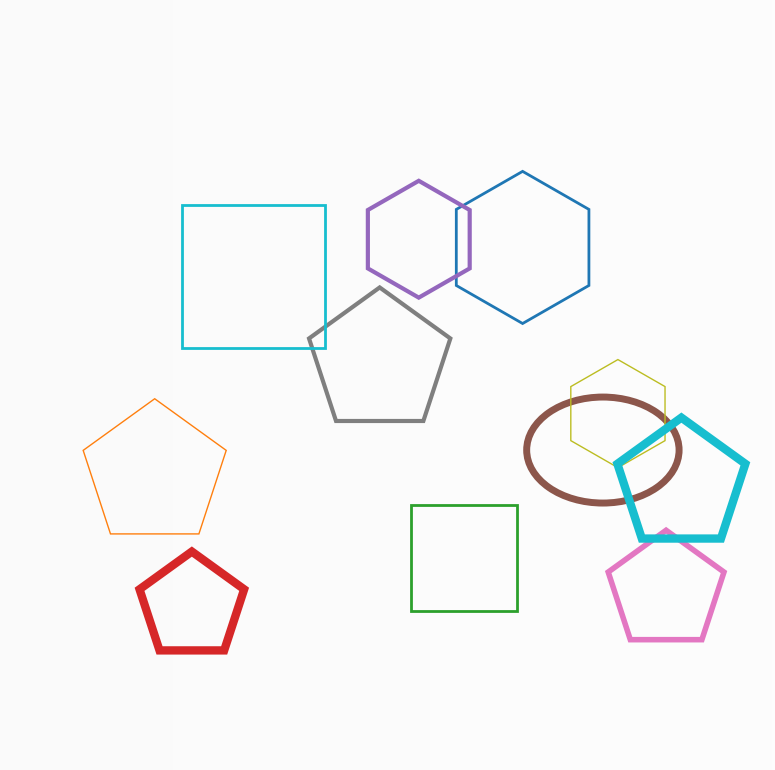[{"shape": "hexagon", "thickness": 1, "radius": 0.49, "center": [0.674, 0.679]}, {"shape": "pentagon", "thickness": 0.5, "radius": 0.49, "center": [0.2, 0.385]}, {"shape": "square", "thickness": 1, "radius": 0.34, "center": [0.598, 0.276]}, {"shape": "pentagon", "thickness": 3, "radius": 0.35, "center": [0.248, 0.213]}, {"shape": "hexagon", "thickness": 1.5, "radius": 0.38, "center": [0.54, 0.689]}, {"shape": "oval", "thickness": 2.5, "radius": 0.49, "center": [0.778, 0.416]}, {"shape": "pentagon", "thickness": 2, "radius": 0.39, "center": [0.859, 0.233]}, {"shape": "pentagon", "thickness": 1.5, "radius": 0.48, "center": [0.49, 0.531]}, {"shape": "hexagon", "thickness": 0.5, "radius": 0.35, "center": [0.797, 0.463]}, {"shape": "square", "thickness": 1, "radius": 0.46, "center": [0.327, 0.641]}, {"shape": "pentagon", "thickness": 3, "radius": 0.43, "center": [0.879, 0.371]}]